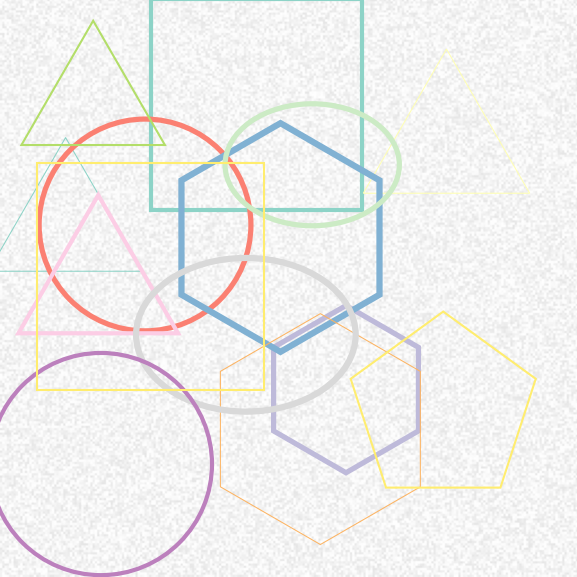[{"shape": "triangle", "thickness": 0.5, "radius": 0.77, "center": [0.114, 0.607]}, {"shape": "square", "thickness": 2, "radius": 0.91, "center": [0.444, 0.818]}, {"shape": "triangle", "thickness": 0.5, "radius": 0.83, "center": [0.773, 0.748]}, {"shape": "hexagon", "thickness": 2.5, "radius": 0.72, "center": [0.599, 0.325]}, {"shape": "circle", "thickness": 2.5, "radius": 0.92, "center": [0.251, 0.61]}, {"shape": "hexagon", "thickness": 3, "radius": 0.99, "center": [0.486, 0.588]}, {"shape": "hexagon", "thickness": 0.5, "radius": 1.0, "center": [0.555, 0.256]}, {"shape": "triangle", "thickness": 1, "radius": 0.72, "center": [0.161, 0.82]}, {"shape": "triangle", "thickness": 2, "radius": 0.8, "center": [0.17, 0.502]}, {"shape": "oval", "thickness": 3, "radius": 0.95, "center": [0.426, 0.419]}, {"shape": "circle", "thickness": 2, "radius": 0.96, "center": [0.175, 0.196]}, {"shape": "oval", "thickness": 2.5, "radius": 0.75, "center": [0.541, 0.714]}, {"shape": "square", "thickness": 1, "radius": 0.98, "center": [0.261, 0.521]}, {"shape": "pentagon", "thickness": 1, "radius": 0.84, "center": [0.767, 0.291]}]